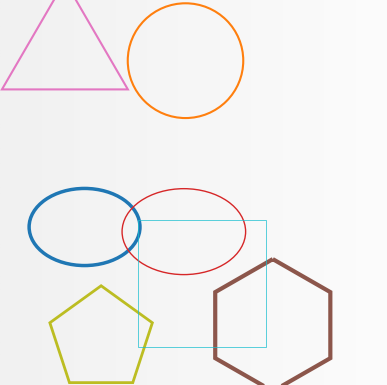[{"shape": "oval", "thickness": 2.5, "radius": 0.72, "center": [0.218, 0.41]}, {"shape": "circle", "thickness": 1.5, "radius": 0.75, "center": [0.479, 0.842]}, {"shape": "oval", "thickness": 1, "radius": 0.8, "center": [0.474, 0.398]}, {"shape": "hexagon", "thickness": 3, "radius": 0.86, "center": [0.704, 0.155]}, {"shape": "triangle", "thickness": 1.5, "radius": 0.94, "center": [0.168, 0.862]}, {"shape": "pentagon", "thickness": 2, "radius": 0.7, "center": [0.261, 0.119]}, {"shape": "square", "thickness": 0.5, "radius": 0.83, "center": [0.52, 0.264]}]